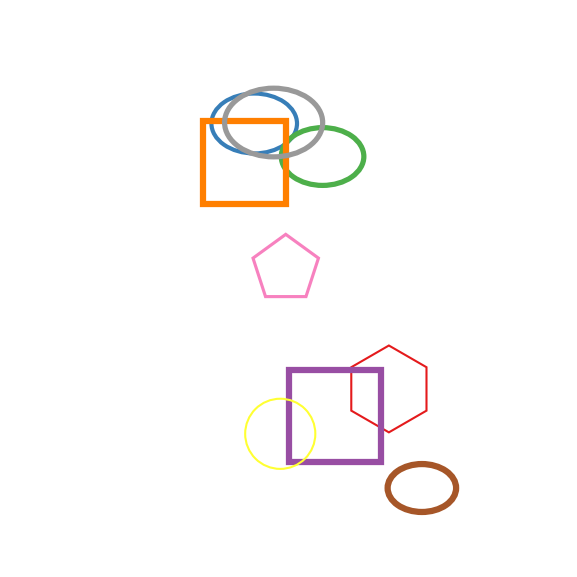[{"shape": "hexagon", "thickness": 1, "radius": 0.38, "center": [0.673, 0.326]}, {"shape": "oval", "thickness": 2, "radius": 0.37, "center": [0.44, 0.785]}, {"shape": "oval", "thickness": 2.5, "radius": 0.36, "center": [0.559, 0.728]}, {"shape": "square", "thickness": 3, "radius": 0.4, "center": [0.58, 0.278]}, {"shape": "square", "thickness": 3, "radius": 0.36, "center": [0.424, 0.718]}, {"shape": "circle", "thickness": 1, "radius": 0.3, "center": [0.485, 0.248]}, {"shape": "oval", "thickness": 3, "radius": 0.3, "center": [0.731, 0.154]}, {"shape": "pentagon", "thickness": 1.5, "radius": 0.3, "center": [0.495, 0.534]}, {"shape": "oval", "thickness": 2.5, "radius": 0.42, "center": [0.474, 0.787]}]